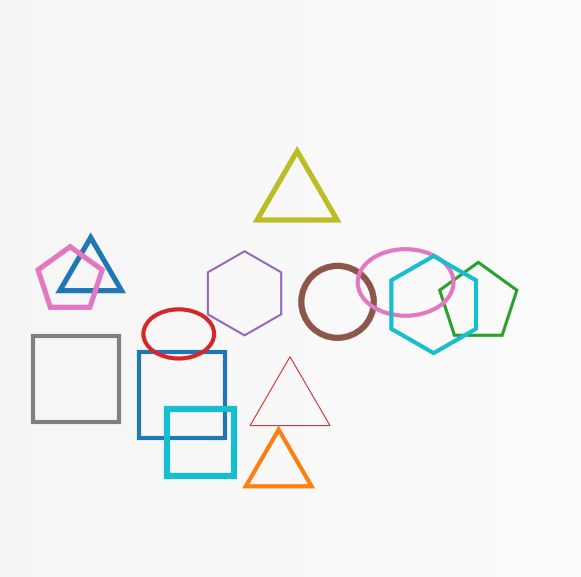[{"shape": "square", "thickness": 2, "radius": 0.37, "center": [0.313, 0.315]}, {"shape": "triangle", "thickness": 2.5, "radius": 0.31, "center": [0.156, 0.527]}, {"shape": "triangle", "thickness": 2, "radius": 0.33, "center": [0.479, 0.19]}, {"shape": "pentagon", "thickness": 1.5, "radius": 0.35, "center": [0.823, 0.475]}, {"shape": "oval", "thickness": 2, "radius": 0.3, "center": [0.308, 0.421]}, {"shape": "triangle", "thickness": 0.5, "radius": 0.4, "center": [0.499, 0.302]}, {"shape": "hexagon", "thickness": 1, "radius": 0.36, "center": [0.421, 0.491]}, {"shape": "circle", "thickness": 3, "radius": 0.31, "center": [0.581, 0.476]}, {"shape": "oval", "thickness": 2, "radius": 0.41, "center": [0.698, 0.51]}, {"shape": "pentagon", "thickness": 2.5, "radius": 0.29, "center": [0.121, 0.514]}, {"shape": "square", "thickness": 2, "radius": 0.37, "center": [0.131, 0.343]}, {"shape": "triangle", "thickness": 2.5, "radius": 0.4, "center": [0.511, 0.658]}, {"shape": "hexagon", "thickness": 2, "radius": 0.42, "center": [0.746, 0.472]}, {"shape": "square", "thickness": 3, "radius": 0.29, "center": [0.345, 0.232]}]